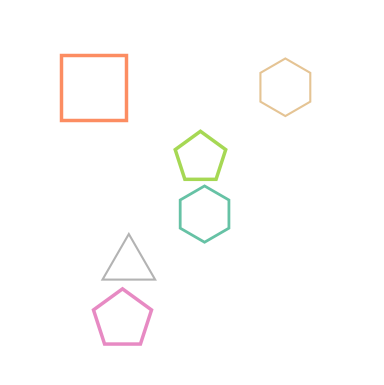[{"shape": "hexagon", "thickness": 2, "radius": 0.37, "center": [0.531, 0.444]}, {"shape": "square", "thickness": 2.5, "radius": 0.43, "center": [0.243, 0.772]}, {"shape": "pentagon", "thickness": 2.5, "radius": 0.4, "center": [0.318, 0.17]}, {"shape": "pentagon", "thickness": 2.5, "radius": 0.34, "center": [0.521, 0.59]}, {"shape": "hexagon", "thickness": 1.5, "radius": 0.37, "center": [0.741, 0.773]}, {"shape": "triangle", "thickness": 1.5, "radius": 0.39, "center": [0.335, 0.313]}]